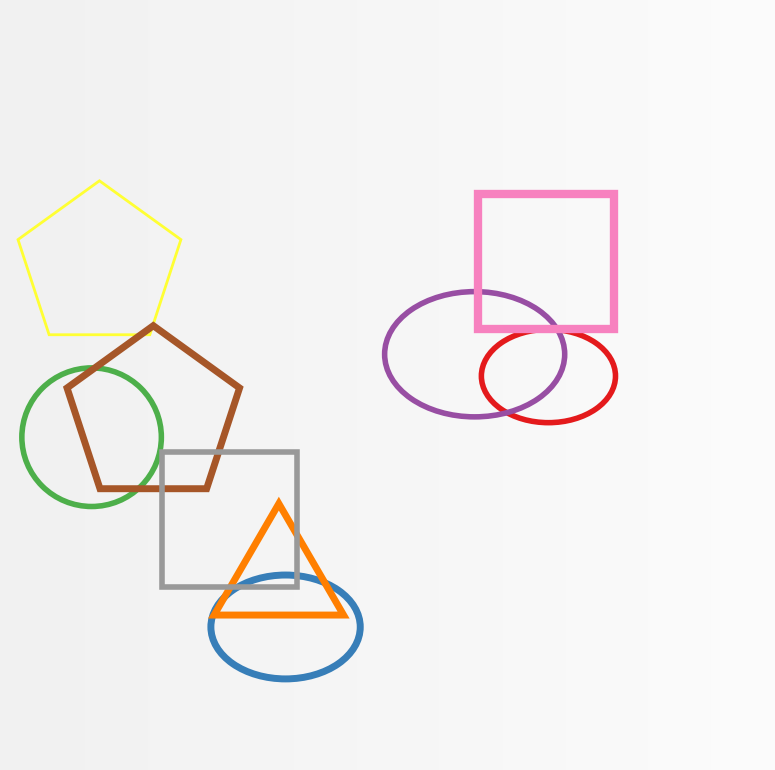[{"shape": "oval", "thickness": 2, "radius": 0.43, "center": [0.708, 0.512]}, {"shape": "oval", "thickness": 2.5, "radius": 0.48, "center": [0.368, 0.186]}, {"shape": "circle", "thickness": 2, "radius": 0.45, "center": [0.118, 0.432]}, {"shape": "oval", "thickness": 2, "radius": 0.58, "center": [0.612, 0.54]}, {"shape": "triangle", "thickness": 2.5, "radius": 0.48, "center": [0.36, 0.249]}, {"shape": "pentagon", "thickness": 1, "radius": 0.55, "center": [0.128, 0.655]}, {"shape": "pentagon", "thickness": 2.5, "radius": 0.59, "center": [0.198, 0.46]}, {"shape": "square", "thickness": 3, "radius": 0.44, "center": [0.704, 0.66]}, {"shape": "square", "thickness": 2, "radius": 0.44, "center": [0.296, 0.326]}]